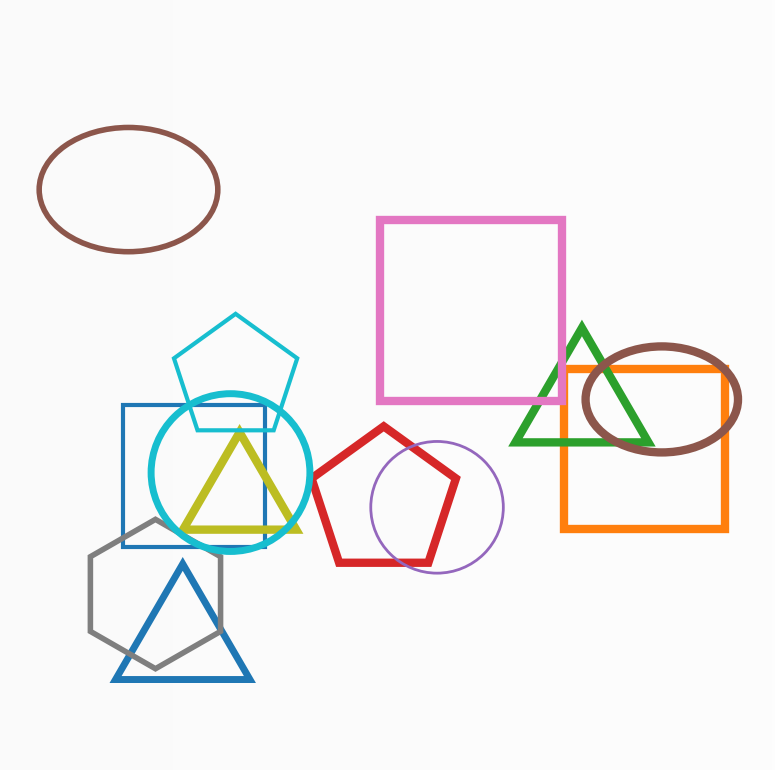[{"shape": "triangle", "thickness": 2.5, "radius": 0.5, "center": [0.236, 0.168]}, {"shape": "square", "thickness": 1.5, "radius": 0.46, "center": [0.251, 0.382]}, {"shape": "square", "thickness": 3, "radius": 0.52, "center": [0.832, 0.417]}, {"shape": "triangle", "thickness": 3, "radius": 0.5, "center": [0.751, 0.475]}, {"shape": "pentagon", "thickness": 3, "radius": 0.49, "center": [0.495, 0.348]}, {"shape": "circle", "thickness": 1, "radius": 0.43, "center": [0.564, 0.341]}, {"shape": "oval", "thickness": 2, "radius": 0.58, "center": [0.166, 0.754]}, {"shape": "oval", "thickness": 3, "radius": 0.49, "center": [0.854, 0.481]}, {"shape": "square", "thickness": 3, "radius": 0.59, "center": [0.608, 0.597]}, {"shape": "hexagon", "thickness": 2, "radius": 0.48, "center": [0.201, 0.229]}, {"shape": "triangle", "thickness": 3, "radius": 0.42, "center": [0.309, 0.354]}, {"shape": "circle", "thickness": 2.5, "radius": 0.51, "center": [0.297, 0.386]}, {"shape": "pentagon", "thickness": 1.5, "radius": 0.42, "center": [0.304, 0.509]}]